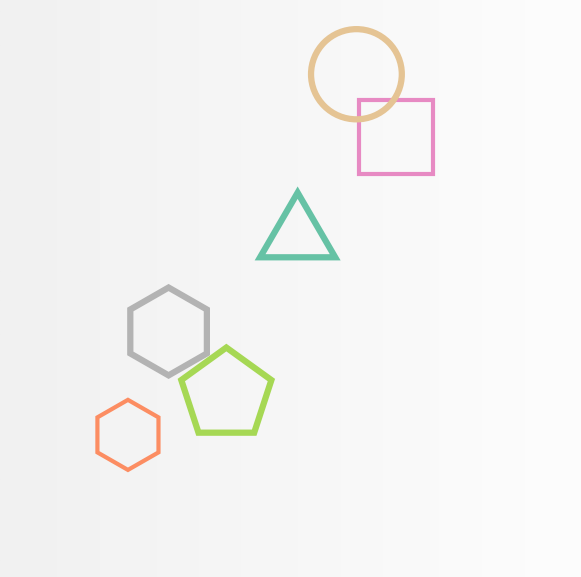[{"shape": "triangle", "thickness": 3, "radius": 0.37, "center": [0.512, 0.591]}, {"shape": "hexagon", "thickness": 2, "radius": 0.3, "center": [0.22, 0.246]}, {"shape": "square", "thickness": 2, "radius": 0.32, "center": [0.681, 0.763]}, {"shape": "pentagon", "thickness": 3, "radius": 0.41, "center": [0.389, 0.316]}, {"shape": "circle", "thickness": 3, "radius": 0.39, "center": [0.613, 0.871]}, {"shape": "hexagon", "thickness": 3, "radius": 0.38, "center": [0.29, 0.425]}]